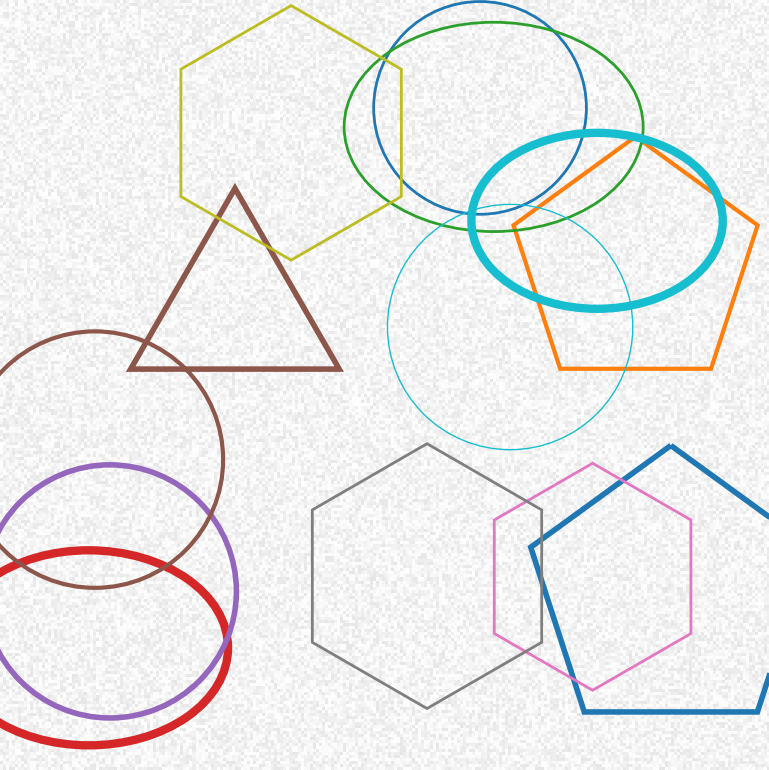[{"shape": "circle", "thickness": 1, "radius": 0.69, "center": [0.623, 0.86]}, {"shape": "pentagon", "thickness": 2, "radius": 0.96, "center": [0.871, 0.23]}, {"shape": "pentagon", "thickness": 1.5, "radius": 0.83, "center": [0.825, 0.656]}, {"shape": "oval", "thickness": 1, "radius": 0.97, "center": [0.641, 0.835]}, {"shape": "oval", "thickness": 3, "radius": 0.9, "center": [0.115, 0.159]}, {"shape": "circle", "thickness": 2, "radius": 0.82, "center": [0.143, 0.232]}, {"shape": "circle", "thickness": 1.5, "radius": 0.83, "center": [0.123, 0.403]}, {"shape": "triangle", "thickness": 2, "radius": 0.78, "center": [0.305, 0.599]}, {"shape": "hexagon", "thickness": 1, "radius": 0.74, "center": [0.77, 0.251]}, {"shape": "hexagon", "thickness": 1, "radius": 0.86, "center": [0.555, 0.252]}, {"shape": "hexagon", "thickness": 1, "radius": 0.83, "center": [0.378, 0.827]}, {"shape": "circle", "thickness": 0.5, "radius": 0.8, "center": [0.662, 0.575]}, {"shape": "oval", "thickness": 3, "radius": 0.82, "center": [0.775, 0.713]}]